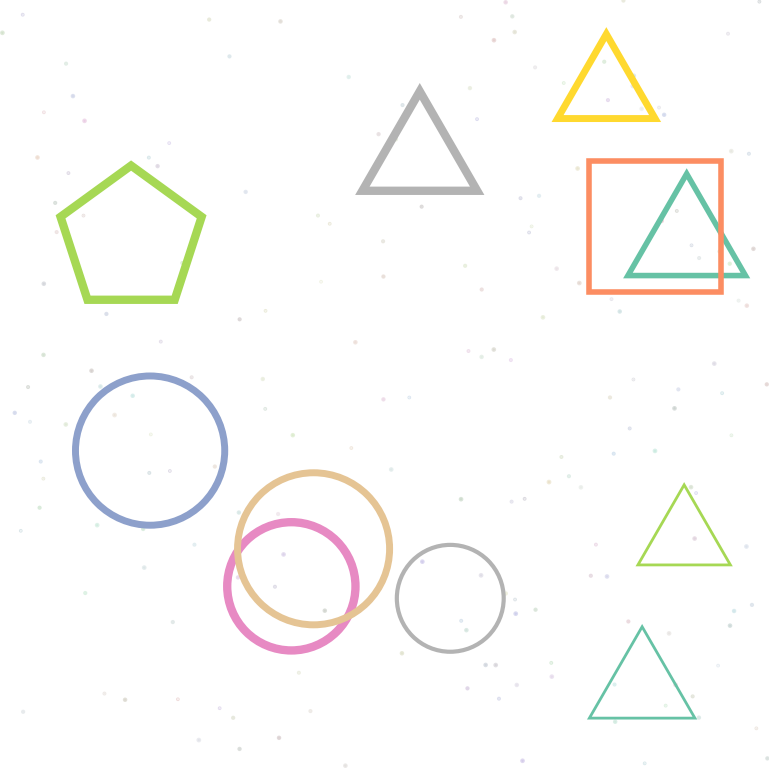[{"shape": "triangle", "thickness": 2, "radius": 0.44, "center": [0.892, 0.686]}, {"shape": "triangle", "thickness": 1, "radius": 0.4, "center": [0.834, 0.107]}, {"shape": "square", "thickness": 2, "radius": 0.43, "center": [0.851, 0.706]}, {"shape": "circle", "thickness": 2.5, "radius": 0.48, "center": [0.195, 0.415]}, {"shape": "circle", "thickness": 3, "radius": 0.42, "center": [0.378, 0.239]}, {"shape": "triangle", "thickness": 1, "radius": 0.35, "center": [0.889, 0.301]}, {"shape": "pentagon", "thickness": 3, "radius": 0.48, "center": [0.17, 0.689]}, {"shape": "triangle", "thickness": 2.5, "radius": 0.37, "center": [0.787, 0.883]}, {"shape": "circle", "thickness": 2.5, "radius": 0.49, "center": [0.407, 0.287]}, {"shape": "triangle", "thickness": 3, "radius": 0.43, "center": [0.545, 0.795]}, {"shape": "circle", "thickness": 1.5, "radius": 0.35, "center": [0.585, 0.223]}]